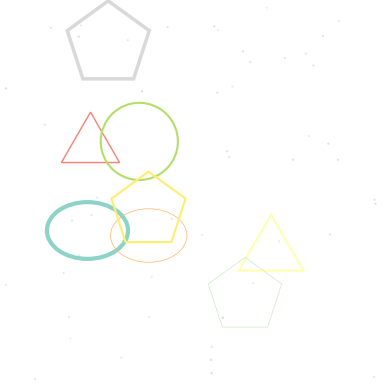[{"shape": "oval", "thickness": 3, "radius": 0.53, "center": [0.227, 0.401]}, {"shape": "triangle", "thickness": 1.5, "radius": 0.48, "center": [0.704, 0.345]}, {"shape": "triangle", "thickness": 1, "radius": 0.44, "center": [0.235, 0.621]}, {"shape": "oval", "thickness": 0.5, "radius": 0.5, "center": [0.386, 0.388]}, {"shape": "circle", "thickness": 1.5, "radius": 0.5, "center": [0.362, 0.633]}, {"shape": "pentagon", "thickness": 2.5, "radius": 0.56, "center": [0.281, 0.886]}, {"shape": "pentagon", "thickness": 0.5, "radius": 0.5, "center": [0.636, 0.232]}, {"shape": "pentagon", "thickness": 1.5, "radius": 0.51, "center": [0.386, 0.453]}]